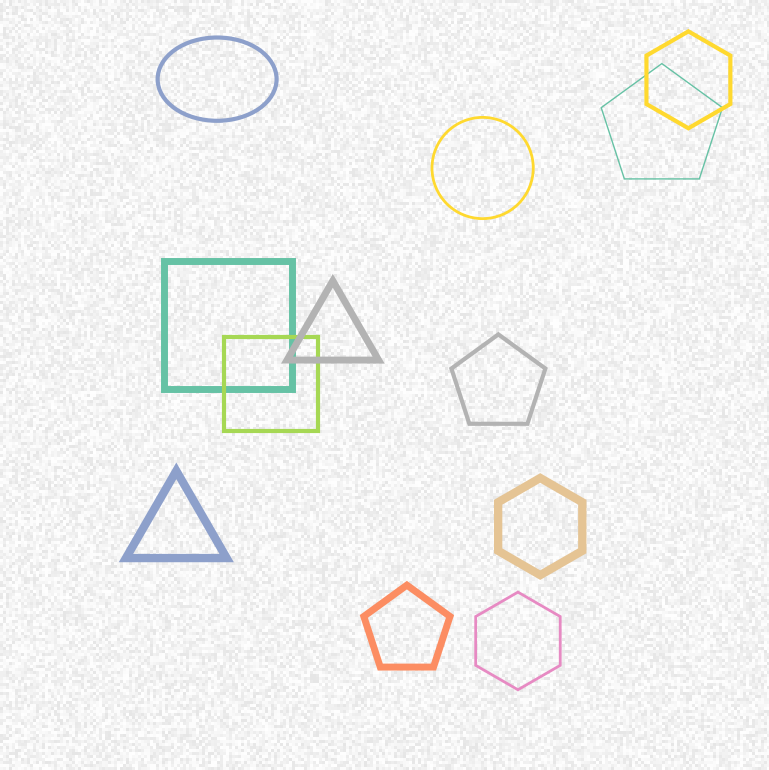[{"shape": "square", "thickness": 2.5, "radius": 0.41, "center": [0.296, 0.578]}, {"shape": "pentagon", "thickness": 0.5, "radius": 0.41, "center": [0.86, 0.835]}, {"shape": "pentagon", "thickness": 2.5, "radius": 0.29, "center": [0.528, 0.181]}, {"shape": "triangle", "thickness": 3, "radius": 0.38, "center": [0.229, 0.313]}, {"shape": "oval", "thickness": 1.5, "radius": 0.39, "center": [0.282, 0.897]}, {"shape": "hexagon", "thickness": 1, "radius": 0.32, "center": [0.673, 0.168]}, {"shape": "square", "thickness": 1.5, "radius": 0.31, "center": [0.351, 0.501]}, {"shape": "hexagon", "thickness": 1.5, "radius": 0.31, "center": [0.894, 0.896]}, {"shape": "circle", "thickness": 1, "radius": 0.33, "center": [0.627, 0.782]}, {"shape": "hexagon", "thickness": 3, "radius": 0.32, "center": [0.702, 0.316]}, {"shape": "triangle", "thickness": 2.5, "radius": 0.34, "center": [0.432, 0.567]}, {"shape": "pentagon", "thickness": 1.5, "radius": 0.32, "center": [0.647, 0.502]}]